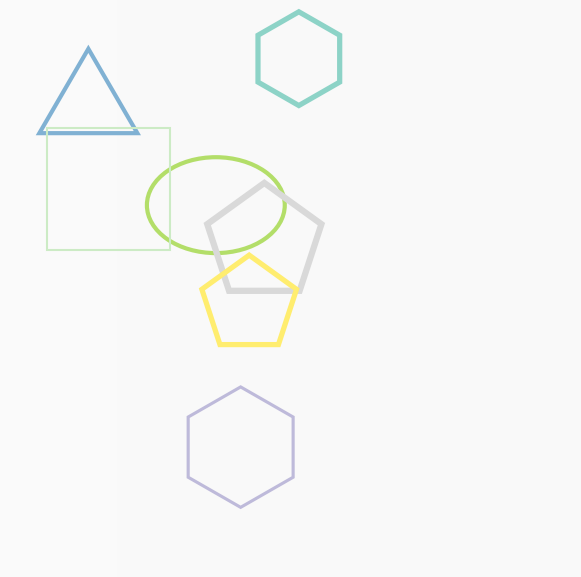[{"shape": "hexagon", "thickness": 2.5, "radius": 0.41, "center": [0.514, 0.898]}, {"shape": "hexagon", "thickness": 1.5, "radius": 0.52, "center": [0.414, 0.225]}, {"shape": "triangle", "thickness": 2, "radius": 0.49, "center": [0.152, 0.817]}, {"shape": "oval", "thickness": 2, "radius": 0.59, "center": [0.371, 0.644]}, {"shape": "pentagon", "thickness": 3, "radius": 0.52, "center": [0.455, 0.579]}, {"shape": "square", "thickness": 1, "radius": 0.53, "center": [0.186, 0.672]}, {"shape": "pentagon", "thickness": 2.5, "radius": 0.43, "center": [0.429, 0.472]}]